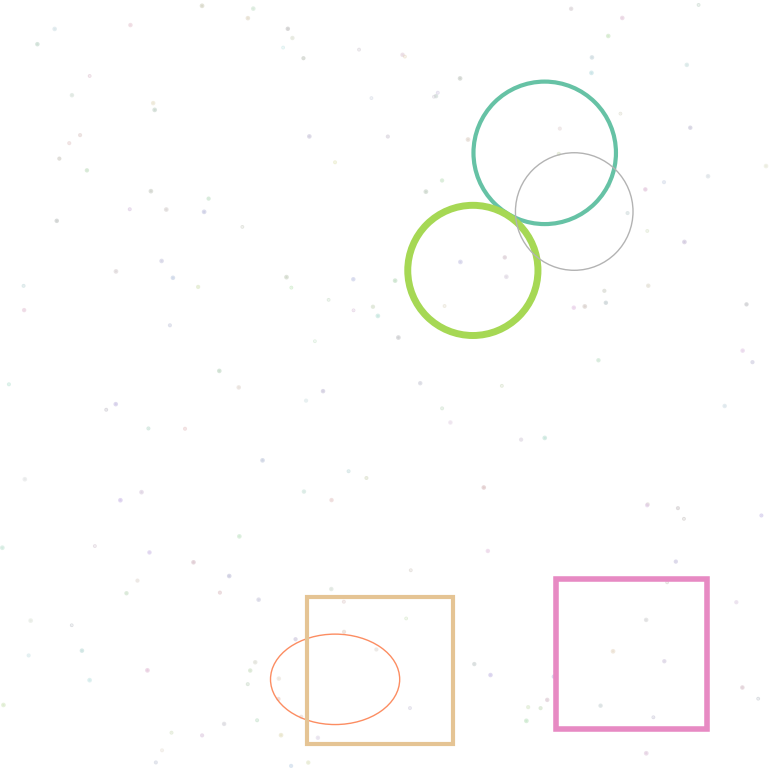[{"shape": "circle", "thickness": 1.5, "radius": 0.46, "center": [0.707, 0.802]}, {"shape": "oval", "thickness": 0.5, "radius": 0.42, "center": [0.435, 0.118]}, {"shape": "square", "thickness": 2, "radius": 0.49, "center": [0.82, 0.151]}, {"shape": "circle", "thickness": 2.5, "radius": 0.42, "center": [0.614, 0.649]}, {"shape": "square", "thickness": 1.5, "radius": 0.47, "center": [0.494, 0.129]}, {"shape": "circle", "thickness": 0.5, "radius": 0.38, "center": [0.746, 0.725]}]